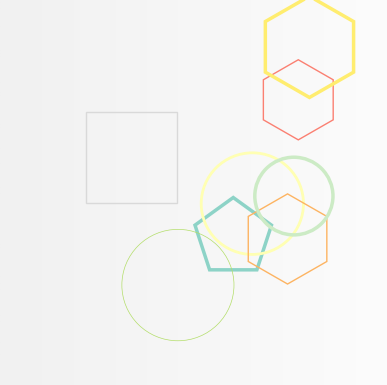[{"shape": "pentagon", "thickness": 2.5, "radius": 0.52, "center": [0.602, 0.383]}, {"shape": "circle", "thickness": 2, "radius": 0.66, "center": [0.651, 0.471]}, {"shape": "hexagon", "thickness": 1, "radius": 0.52, "center": [0.77, 0.741]}, {"shape": "hexagon", "thickness": 1, "radius": 0.59, "center": [0.742, 0.379]}, {"shape": "circle", "thickness": 0.5, "radius": 0.72, "center": [0.459, 0.26]}, {"shape": "square", "thickness": 1, "radius": 0.59, "center": [0.339, 0.59]}, {"shape": "circle", "thickness": 2.5, "radius": 0.5, "center": [0.758, 0.491]}, {"shape": "hexagon", "thickness": 2.5, "radius": 0.66, "center": [0.799, 0.878]}]